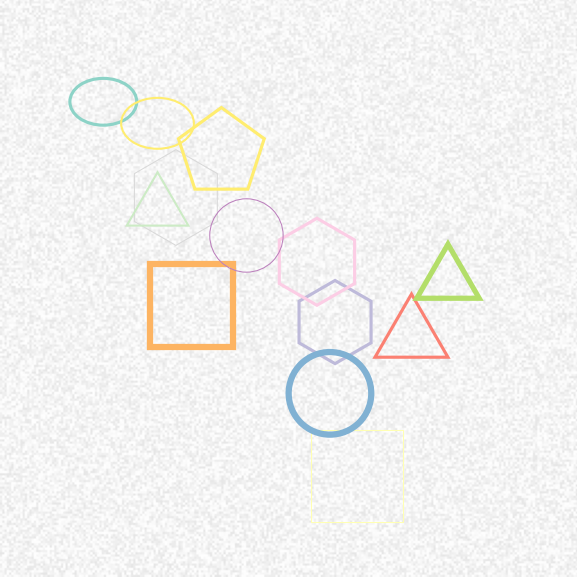[{"shape": "oval", "thickness": 1.5, "radius": 0.29, "center": [0.179, 0.823]}, {"shape": "square", "thickness": 0.5, "radius": 0.4, "center": [0.617, 0.175]}, {"shape": "hexagon", "thickness": 1.5, "radius": 0.36, "center": [0.58, 0.441]}, {"shape": "triangle", "thickness": 1.5, "radius": 0.36, "center": [0.713, 0.417]}, {"shape": "circle", "thickness": 3, "radius": 0.36, "center": [0.571, 0.318]}, {"shape": "square", "thickness": 3, "radius": 0.36, "center": [0.332, 0.47]}, {"shape": "triangle", "thickness": 2.5, "radius": 0.31, "center": [0.776, 0.514]}, {"shape": "hexagon", "thickness": 1.5, "radius": 0.38, "center": [0.549, 0.546]}, {"shape": "hexagon", "thickness": 0.5, "radius": 0.41, "center": [0.305, 0.657]}, {"shape": "circle", "thickness": 0.5, "radius": 0.32, "center": [0.427, 0.591]}, {"shape": "triangle", "thickness": 1, "radius": 0.31, "center": [0.273, 0.639]}, {"shape": "pentagon", "thickness": 1.5, "radius": 0.39, "center": [0.383, 0.735]}, {"shape": "oval", "thickness": 1, "radius": 0.31, "center": [0.273, 0.786]}]